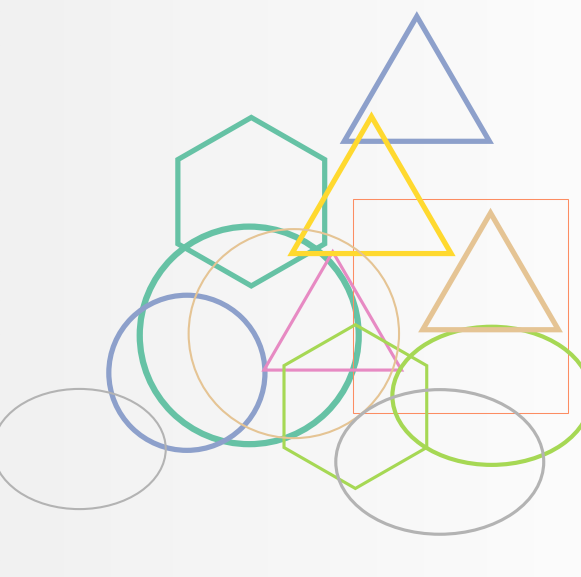[{"shape": "circle", "thickness": 3, "radius": 0.94, "center": [0.429, 0.418]}, {"shape": "hexagon", "thickness": 2.5, "radius": 0.73, "center": [0.432, 0.65]}, {"shape": "square", "thickness": 0.5, "radius": 0.93, "center": [0.792, 0.469]}, {"shape": "circle", "thickness": 2.5, "radius": 0.67, "center": [0.322, 0.354]}, {"shape": "triangle", "thickness": 2.5, "radius": 0.72, "center": [0.717, 0.827]}, {"shape": "triangle", "thickness": 1.5, "radius": 0.68, "center": [0.572, 0.427]}, {"shape": "oval", "thickness": 2, "radius": 0.85, "center": [0.846, 0.314]}, {"shape": "hexagon", "thickness": 1.5, "radius": 0.71, "center": [0.611, 0.295]}, {"shape": "triangle", "thickness": 2.5, "radius": 0.79, "center": [0.639, 0.639]}, {"shape": "circle", "thickness": 1, "radius": 0.91, "center": [0.506, 0.421]}, {"shape": "triangle", "thickness": 2.5, "radius": 0.67, "center": [0.844, 0.496]}, {"shape": "oval", "thickness": 1.5, "radius": 0.89, "center": [0.757, 0.199]}, {"shape": "oval", "thickness": 1, "radius": 0.74, "center": [0.136, 0.222]}]